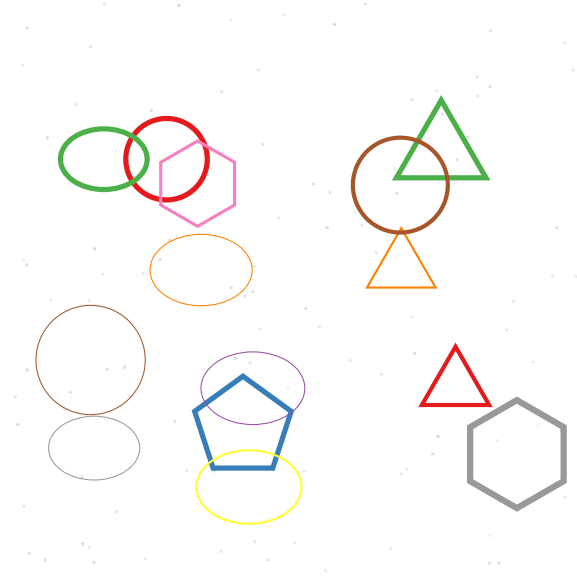[{"shape": "triangle", "thickness": 2, "radius": 0.34, "center": [0.789, 0.331]}, {"shape": "circle", "thickness": 2.5, "radius": 0.35, "center": [0.288, 0.723]}, {"shape": "pentagon", "thickness": 2.5, "radius": 0.44, "center": [0.421, 0.26]}, {"shape": "oval", "thickness": 2.5, "radius": 0.38, "center": [0.18, 0.723]}, {"shape": "triangle", "thickness": 2.5, "radius": 0.45, "center": [0.764, 0.736]}, {"shape": "oval", "thickness": 0.5, "radius": 0.45, "center": [0.438, 0.327]}, {"shape": "oval", "thickness": 0.5, "radius": 0.44, "center": [0.348, 0.532]}, {"shape": "triangle", "thickness": 1, "radius": 0.34, "center": [0.695, 0.536]}, {"shape": "oval", "thickness": 1, "radius": 0.45, "center": [0.431, 0.156]}, {"shape": "circle", "thickness": 2, "radius": 0.41, "center": [0.693, 0.679]}, {"shape": "circle", "thickness": 0.5, "radius": 0.47, "center": [0.157, 0.376]}, {"shape": "hexagon", "thickness": 1.5, "radius": 0.37, "center": [0.342, 0.681]}, {"shape": "hexagon", "thickness": 3, "radius": 0.47, "center": [0.895, 0.213]}, {"shape": "oval", "thickness": 0.5, "radius": 0.39, "center": [0.163, 0.223]}]